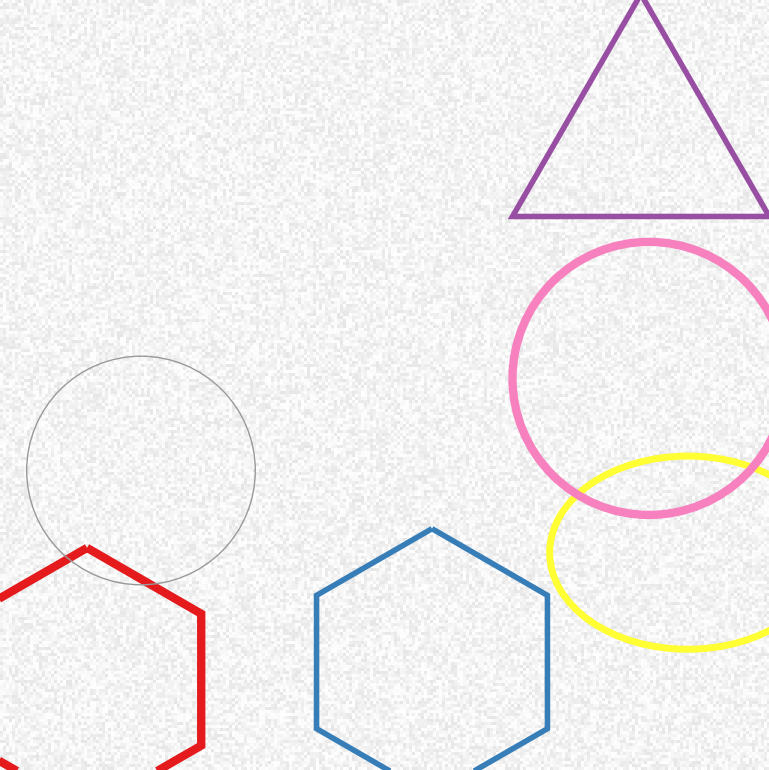[{"shape": "hexagon", "thickness": 3, "radius": 0.86, "center": [0.113, 0.117]}, {"shape": "hexagon", "thickness": 2, "radius": 0.87, "center": [0.561, 0.14]}, {"shape": "triangle", "thickness": 2, "radius": 0.96, "center": [0.832, 0.815]}, {"shape": "oval", "thickness": 2.5, "radius": 0.9, "center": [0.893, 0.282]}, {"shape": "circle", "thickness": 3, "radius": 0.89, "center": [0.843, 0.509]}, {"shape": "circle", "thickness": 0.5, "radius": 0.74, "center": [0.183, 0.389]}]